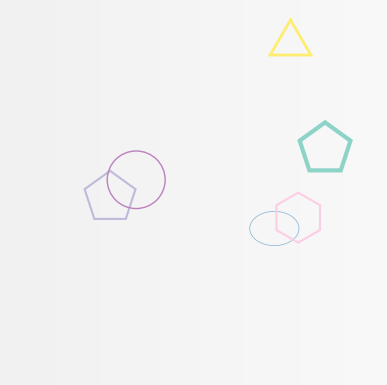[{"shape": "pentagon", "thickness": 3, "radius": 0.34, "center": [0.839, 0.613]}, {"shape": "pentagon", "thickness": 1.5, "radius": 0.35, "center": [0.284, 0.487]}, {"shape": "oval", "thickness": 0.5, "radius": 0.32, "center": [0.708, 0.407]}, {"shape": "hexagon", "thickness": 1.5, "radius": 0.32, "center": [0.77, 0.435]}, {"shape": "circle", "thickness": 1, "radius": 0.37, "center": [0.351, 0.533]}, {"shape": "triangle", "thickness": 2, "radius": 0.3, "center": [0.75, 0.887]}]